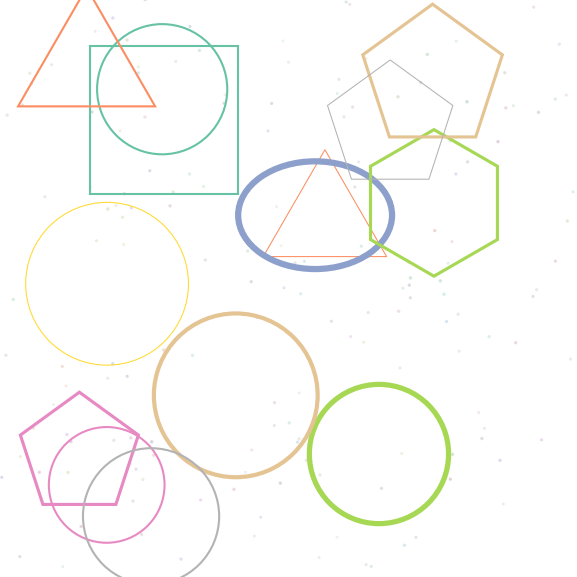[{"shape": "circle", "thickness": 1, "radius": 0.56, "center": [0.281, 0.845]}, {"shape": "square", "thickness": 1, "radius": 0.64, "center": [0.284, 0.791]}, {"shape": "triangle", "thickness": 1, "radius": 0.69, "center": [0.15, 0.883]}, {"shape": "triangle", "thickness": 0.5, "radius": 0.62, "center": [0.563, 0.617]}, {"shape": "oval", "thickness": 3, "radius": 0.67, "center": [0.546, 0.627]}, {"shape": "pentagon", "thickness": 1.5, "radius": 0.54, "center": [0.137, 0.213]}, {"shape": "circle", "thickness": 1, "radius": 0.5, "center": [0.185, 0.159]}, {"shape": "hexagon", "thickness": 1.5, "radius": 0.63, "center": [0.751, 0.648]}, {"shape": "circle", "thickness": 2.5, "radius": 0.6, "center": [0.656, 0.213]}, {"shape": "circle", "thickness": 0.5, "radius": 0.7, "center": [0.185, 0.508]}, {"shape": "pentagon", "thickness": 1.5, "radius": 0.64, "center": [0.749, 0.865]}, {"shape": "circle", "thickness": 2, "radius": 0.71, "center": [0.408, 0.315]}, {"shape": "circle", "thickness": 1, "radius": 0.59, "center": [0.262, 0.105]}, {"shape": "pentagon", "thickness": 0.5, "radius": 0.57, "center": [0.676, 0.781]}]